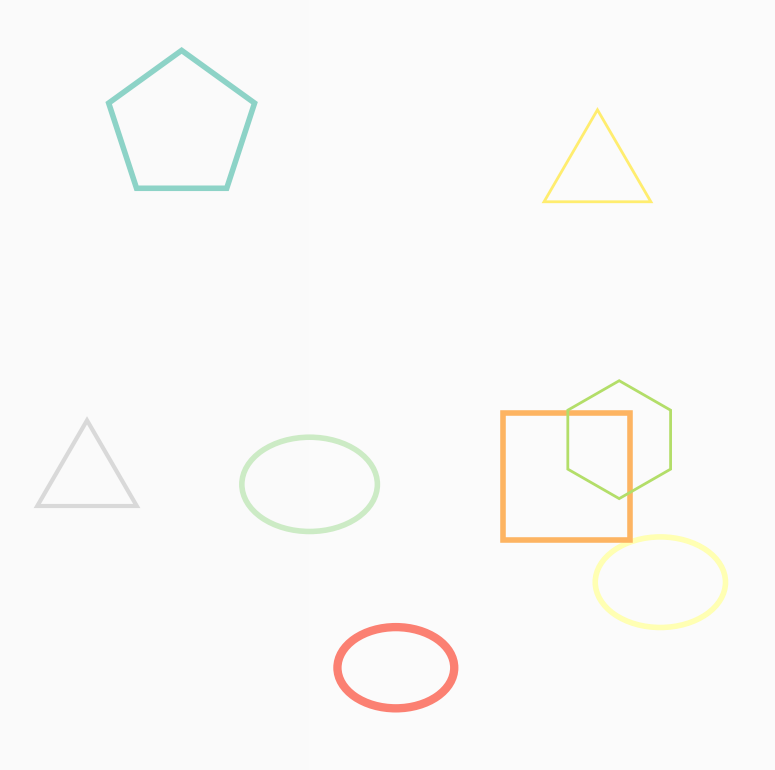[{"shape": "pentagon", "thickness": 2, "radius": 0.49, "center": [0.234, 0.836]}, {"shape": "oval", "thickness": 2, "radius": 0.42, "center": [0.852, 0.244]}, {"shape": "oval", "thickness": 3, "radius": 0.38, "center": [0.511, 0.133]}, {"shape": "square", "thickness": 2, "radius": 0.41, "center": [0.731, 0.381]}, {"shape": "hexagon", "thickness": 1, "radius": 0.38, "center": [0.799, 0.429]}, {"shape": "triangle", "thickness": 1.5, "radius": 0.37, "center": [0.112, 0.38]}, {"shape": "oval", "thickness": 2, "radius": 0.44, "center": [0.4, 0.371]}, {"shape": "triangle", "thickness": 1, "radius": 0.4, "center": [0.771, 0.778]}]